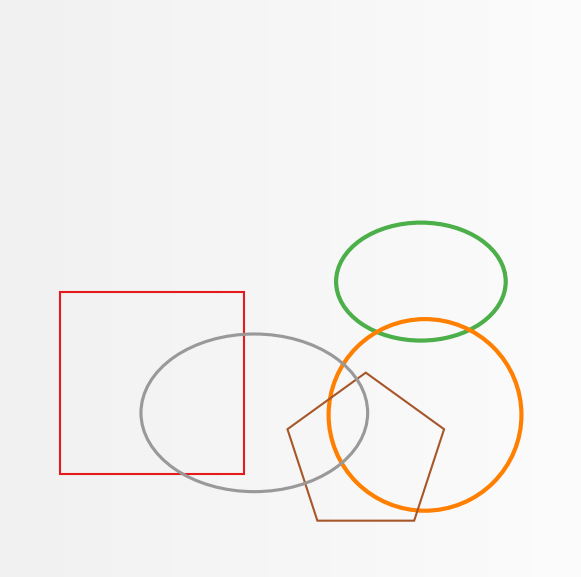[{"shape": "square", "thickness": 1, "radius": 0.79, "center": [0.261, 0.336]}, {"shape": "oval", "thickness": 2, "radius": 0.73, "center": [0.724, 0.512]}, {"shape": "circle", "thickness": 2, "radius": 0.83, "center": [0.731, 0.281]}, {"shape": "pentagon", "thickness": 1, "radius": 0.71, "center": [0.629, 0.212]}, {"shape": "oval", "thickness": 1.5, "radius": 0.97, "center": [0.438, 0.284]}]